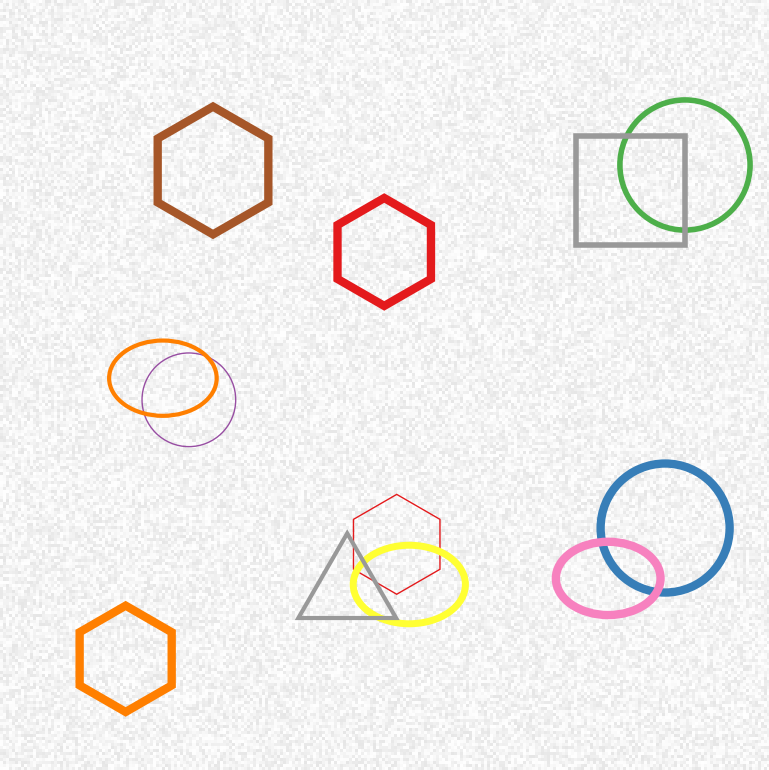[{"shape": "hexagon", "thickness": 3, "radius": 0.35, "center": [0.499, 0.673]}, {"shape": "hexagon", "thickness": 0.5, "radius": 0.32, "center": [0.515, 0.293]}, {"shape": "circle", "thickness": 3, "radius": 0.42, "center": [0.864, 0.314]}, {"shape": "circle", "thickness": 2, "radius": 0.42, "center": [0.89, 0.786]}, {"shape": "circle", "thickness": 0.5, "radius": 0.3, "center": [0.245, 0.481]}, {"shape": "hexagon", "thickness": 3, "radius": 0.35, "center": [0.163, 0.144]}, {"shape": "oval", "thickness": 1.5, "radius": 0.35, "center": [0.212, 0.509]}, {"shape": "oval", "thickness": 2.5, "radius": 0.36, "center": [0.532, 0.241]}, {"shape": "hexagon", "thickness": 3, "radius": 0.41, "center": [0.277, 0.779]}, {"shape": "oval", "thickness": 3, "radius": 0.34, "center": [0.79, 0.249]}, {"shape": "square", "thickness": 2, "radius": 0.35, "center": [0.819, 0.752]}, {"shape": "triangle", "thickness": 1.5, "radius": 0.37, "center": [0.451, 0.234]}]